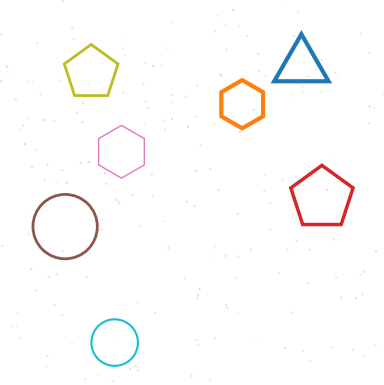[{"shape": "triangle", "thickness": 3, "radius": 0.41, "center": [0.783, 0.83]}, {"shape": "hexagon", "thickness": 3, "radius": 0.31, "center": [0.629, 0.729]}, {"shape": "pentagon", "thickness": 2.5, "radius": 0.42, "center": [0.836, 0.486]}, {"shape": "circle", "thickness": 2, "radius": 0.42, "center": [0.169, 0.411]}, {"shape": "hexagon", "thickness": 1, "radius": 0.34, "center": [0.316, 0.606]}, {"shape": "pentagon", "thickness": 2, "radius": 0.37, "center": [0.237, 0.811]}, {"shape": "circle", "thickness": 1.5, "radius": 0.3, "center": [0.298, 0.11]}]